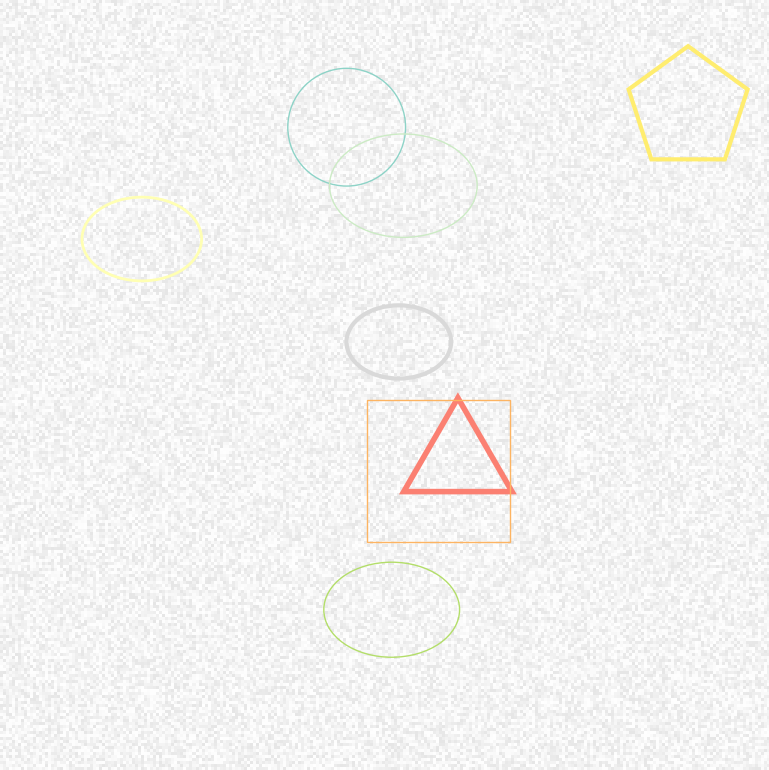[{"shape": "circle", "thickness": 0.5, "radius": 0.38, "center": [0.45, 0.835]}, {"shape": "oval", "thickness": 1, "radius": 0.39, "center": [0.184, 0.69]}, {"shape": "triangle", "thickness": 2, "radius": 0.41, "center": [0.595, 0.402]}, {"shape": "square", "thickness": 0.5, "radius": 0.46, "center": [0.569, 0.388]}, {"shape": "oval", "thickness": 0.5, "radius": 0.44, "center": [0.509, 0.208]}, {"shape": "oval", "thickness": 1.5, "radius": 0.34, "center": [0.518, 0.556]}, {"shape": "oval", "thickness": 0.5, "radius": 0.48, "center": [0.524, 0.759]}, {"shape": "pentagon", "thickness": 1.5, "radius": 0.41, "center": [0.894, 0.859]}]